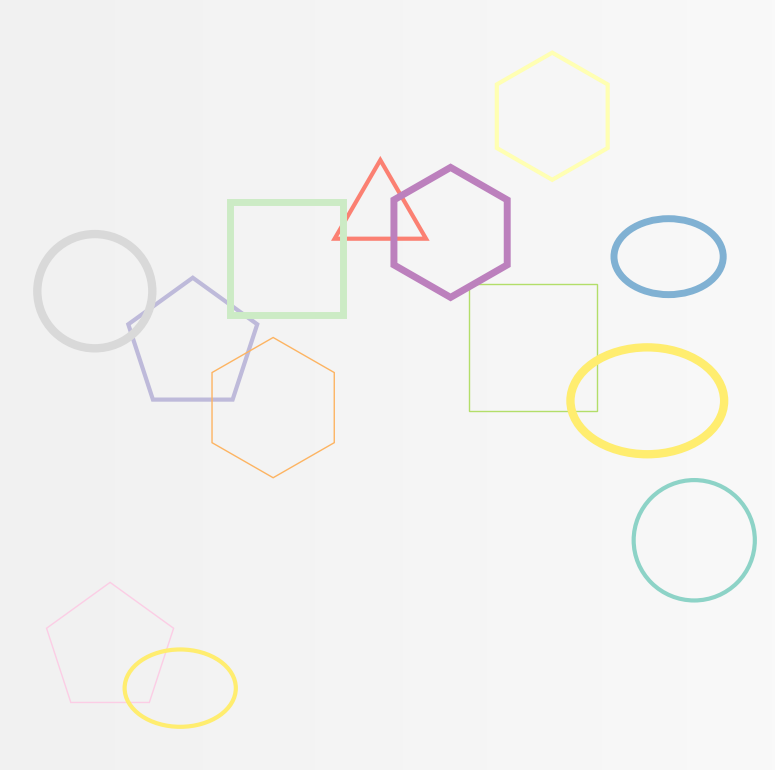[{"shape": "circle", "thickness": 1.5, "radius": 0.39, "center": [0.896, 0.298]}, {"shape": "hexagon", "thickness": 1.5, "radius": 0.41, "center": [0.713, 0.849]}, {"shape": "pentagon", "thickness": 1.5, "radius": 0.44, "center": [0.249, 0.552]}, {"shape": "triangle", "thickness": 1.5, "radius": 0.34, "center": [0.491, 0.724]}, {"shape": "oval", "thickness": 2.5, "radius": 0.35, "center": [0.863, 0.667]}, {"shape": "hexagon", "thickness": 0.5, "radius": 0.46, "center": [0.352, 0.471]}, {"shape": "square", "thickness": 0.5, "radius": 0.41, "center": [0.688, 0.549]}, {"shape": "pentagon", "thickness": 0.5, "radius": 0.43, "center": [0.142, 0.157]}, {"shape": "circle", "thickness": 3, "radius": 0.37, "center": [0.122, 0.622]}, {"shape": "hexagon", "thickness": 2.5, "radius": 0.42, "center": [0.581, 0.698]}, {"shape": "square", "thickness": 2.5, "radius": 0.37, "center": [0.37, 0.664]}, {"shape": "oval", "thickness": 3, "radius": 0.5, "center": [0.835, 0.479]}, {"shape": "oval", "thickness": 1.5, "radius": 0.36, "center": [0.233, 0.106]}]